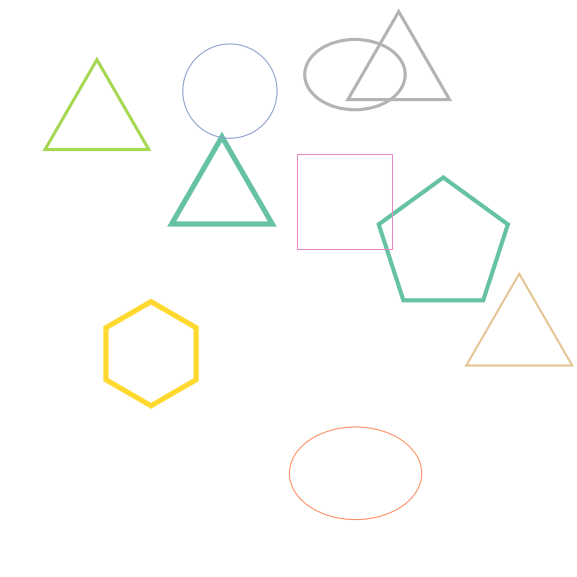[{"shape": "pentagon", "thickness": 2, "radius": 0.59, "center": [0.768, 0.574]}, {"shape": "triangle", "thickness": 2.5, "radius": 0.5, "center": [0.384, 0.662]}, {"shape": "oval", "thickness": 0.5, "radius": 0.57, "center": [0.616, 0.18]}, {"shape": "circle", "thickness": 0.5, "radius": 0.41, "center": [0.398, 0.841]}, {"shape": "square", "thickness": 0.5, "radius": 0.41, "center": [0.597, 0.65]}, {"shape": "triangle", "thickness": 1.5, "radius": 0.52, "center": [0.168, 0.792]}, {"shape": "hexagon", "thickness": 2.5, "radius": 0.45, "center": [0.262, 0.387]}, {"shape": "triangle", "thickness": 1, "radius": 0.53, "center": [0.899, 0.419]}, {"shape": "oval", "thickness": 1.5, "radius": 0.43, "center": [0.615, 0.87]}, {"shape": "triangle", "thickness": 1.5, "radius": 0.51, "center": [0.69, 0.877]}]